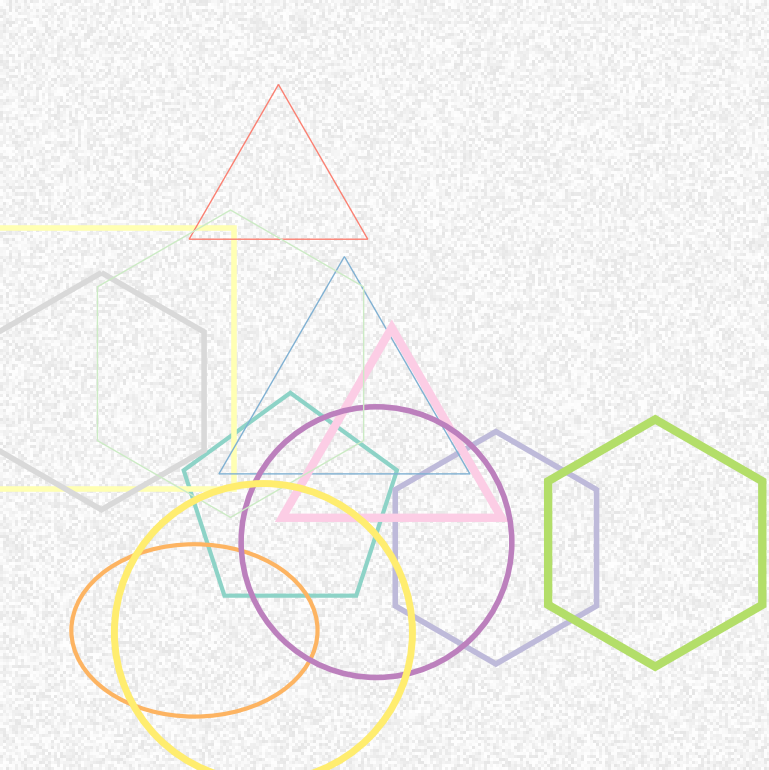[{"shape": "pentagon", "thickness": 1.5, "radius": 0.73, "center": [0.377, 0.344]}, {"shape": "square", "thickness": 2, "radius": 0.85, "center": [0.135, 0.534]}, {"shape": "hexagon", "thickness": 2, "radius": 0.75, "center": [0.644, 0.289]}, {"shape": "triangle", "thickness": 0.5, "radius": 0.67, "center": [0.362, 0.756]}, {"shape": "triangle", "thickness": 0.5, "radius": 0.94, "center": [0.447, 0.479]}, {"shape": "oval", "thickness": 1.5, "radius": 0.8, "center": [0.253, 0.181]}, {"shape": "hexagon", "thickness": 3, "radius": 0.8, "center": [0.851, 0.295]}, {"shape": "triangle", "thickness": 3, "radius": 0.82, "center": [0.509, 0.41]}, {"shape": "hexagon", "thickness": 2, "radius": 0.77, "center": [0.132, 0.492]}, {"shape": "circle", "thickness": 2, "radius": 0.88, "center": [0.489, 0.296]}, {"shape": "hexagon", "thickness": 0.5, "radius": 1.0, "center": [0.299, 0.528]}, {"shape": "circle", "thickness": 2.5, "radius": 0.97, "center": [0.342, 0.179]}]